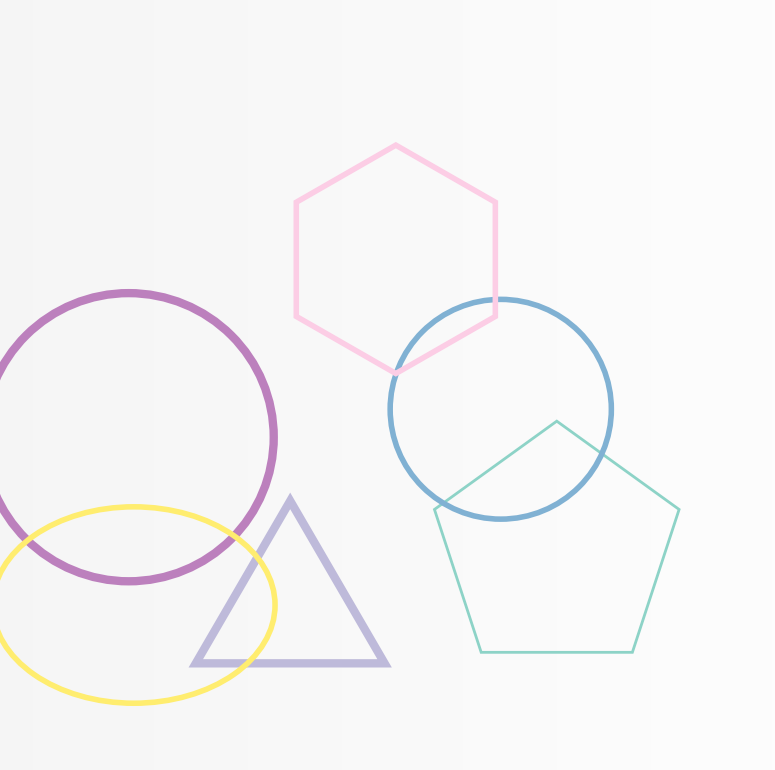[{"shape": "pentagon", "thickness": 1, "radius": 0.83, "center": [0.718, 0.287]}, {"shape": "triangle", "thickness": 3, "radius": 0.7, "center": [0.374, 0.209]}, {"shape": "circle", "thickness": 2, "radius": 0.71, "center": [0.646, 0.469]}, {"shape": "hexagon", "thickness": 2, "radius": 0.74, "center": [0.511, 0.663]}, {"shape": "circle", "thickness": 3, "radius": 0.94, "center": [0.166, 0.432]}, {"shape": "oval", "thickness": 2, "radius": 0.91, "center": [0.173, 0.214]}]